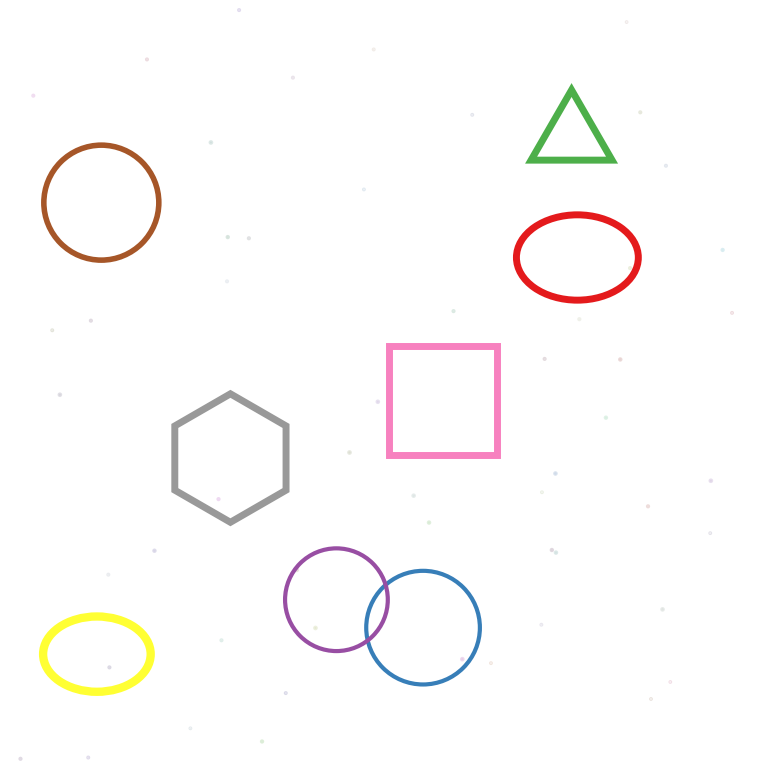[{"shape": "oval", "thickness": 2.5, "radius": 0.4, "center": [0.75, 0.666]}, {"shape": "circle", "thickness": 1.5, "radius": 0.37, "center": [0.549, 0.185]}, {"shape": "triangle", "thickness": 2.5, "radius": 0.3, "center": [0.742, 0.822]}, {"shape": "circle", "thickness": 1.5, "radius": 0.33, "center": [0.437, 0.221]}, {"shape": "oval", "thickness": 3, "radius": 0.35, "center": [0.126, 0.15]}, {"shape": "circle", "thickness": 2, "radius": 0.37, "center": [0.132, 0.737]}, {"shape": "square", "thickness": 2.5, "radius": 0.35, "center": [0.575, 0.48]}, {"shape": "hexagon", "thickness": 2.5, "radius": 0.42, "center": [0.299, 0.405]}]